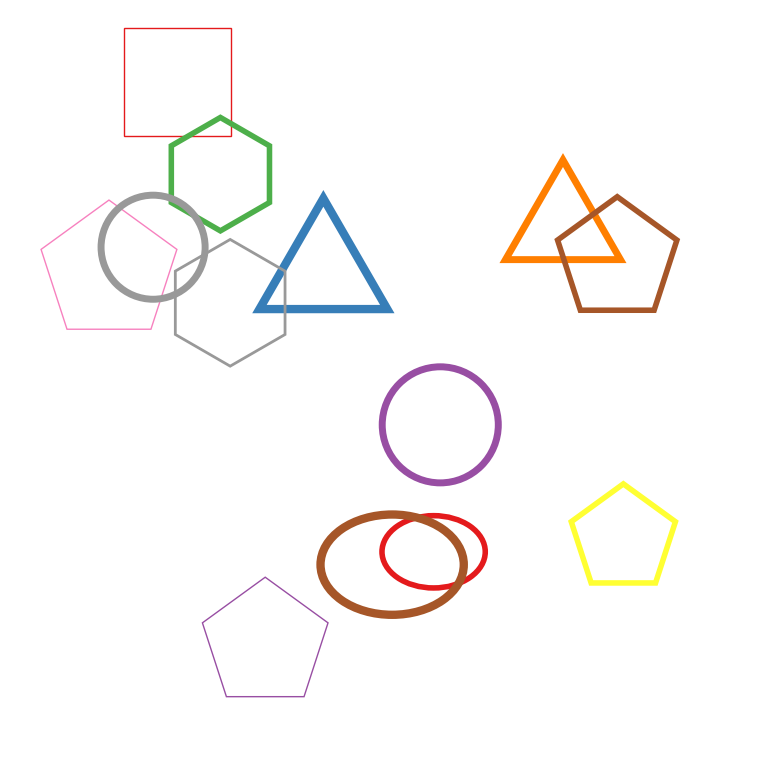[{"shape": "oval", "thickness": 2, "radius": 0.34, "center": [0.563, 0.283]}, {"shape": "square", "thickness": 0.5, "radius": 0.35, "center": [0.23, 0.894]}, {"shape": "triangle", "thickness": 3, "radius": 0.48, "center": [0.42, 0.647]}, {"shape": "hexagon", "thickness": 2, "radius": 0.37, "center": [0.286, 0.774]}, {"shape": "circle", "thickness": 2.5, "radius": 0.38, "center": [0.572, 0.448]}, {"shape": "pentagon", "thickness": 0.5, "radius": 0.43, "center": [0.344, 0.165]}, {"shape": "triangle", "thickness": 2.5, "radius": 0.43, "center": [0.731, 0.706]}, {"shape": "pentagon", "thickness": 2, "radius": 0.36, "center": [0.81, 0.3]}, {"shape": "pentagon", "thickness": 2, "radius": 0.41, "center": [0.802, 0.663]}, {"shape": "oval", "thickness": 3, "radius": 0.47, "center": [0.509, 0.267]}, {"shape": "pentagon", "thickness": 0.5, "radius": 0.46, "center": [0.142, 0.647]}, {"shape": "hexagon", "thickness": 1, "radius": 0.41, "center": [0.299, 0.607]}, {"shape": "circle", "thickness": 2.5, "radius": 0.34, "center": [0.199, 0.679]}]